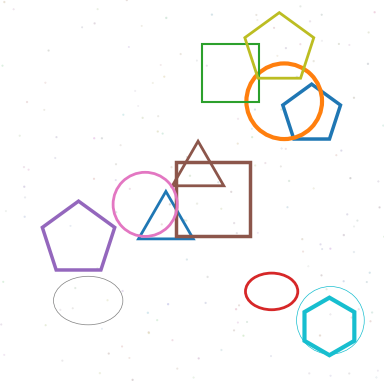[{"shape": "pentagon", "thickness": 2.5, "radius": 0.39, "center": [0.809, 0.703]}, {"shape": "triangle", "thickness": 2, "radius": 0.41, "center": [0.431, 0.421]}, {"shape": "circle", "thickness": 3, "radius": 0.49, "center": [0.738, 0.737]}, {"shape": "square", "thickness": 1.5, "radius": 0.37, "center": [0.599, 0.81]}, {"shape": "oval", "thickness": 2, "radius": 0.34, "center": [0.706, 0.243]}, {"shape": "pentagon", "thickness": 2.5, "radius": 0.49, "center": [0.204, 0.379]}, {"shape": "square", "thickness": 2.5, "radius": 0.48, "center": [0.554, 0.482]}, {"shape": "triangle", "thickness": 2, "radius": 0.39, "center": [0.514, 0.556]}, {"shape": "circle", "thickness": 2, "radius": 0.42, "center": [0.377, 0.469]}, {"shape": "oval", "thickness": 0.5, "radius": 0.45, "center": [0.229, 0.219]}, {"shape": "pentagon", "thickness": 2, "radius": 0.47, "center": [0.725, 0.873]}, {"shape": "circle", "thickness": 0.5, "radius": 0.44, "center": [0.858, 0.168]}, {"shape": "hexagon", "thickness": 3, "radius": 0.37, "center": [0.856, 0.152]}]